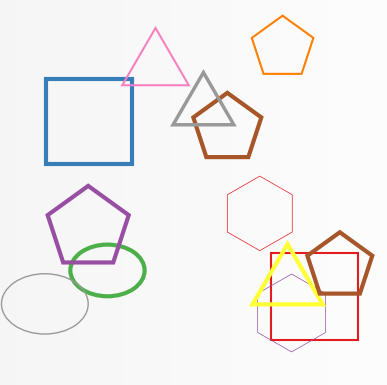[{"shape": "hexagon", "thickness": 0.5, "radius": 0.48, "center": [0.67, 0.446]}, {"shape": "square", "thickness": 1.5, "radius": 0.56, "center": [0.812, 0.23]}, {"shape": "square", "thickness": 3, "radius": 0.55, "center": [0.23, 0.683]}, {"shape": "oval", "thickness": 3, "radius": 0.48, "center": [0.277, 0.298]}, {"shape": "hexagon", "thickness": 0.5, "radius": 0.51, "center": [0.753, 0.187]}, {"shape": "pentagon", "thickness": 3, "radius": 0.55, "center": [0.228, 0.407]}, {"shape": "pentagon", "thickness": 1.5, "radius": 0.42, "center": [0.729, 0.876]}, {"shape": "triangle", "thickness": 3, "radius": 0.52, "center": [0.742, 0.262]}, {"shape": "pentagon", "thickness": 3, "radius": 0.44, "center": [0.877, 0.309]}, {"shape": "pentagon", "thickness": 3, "radius": 0.46, "center": [0.587, 0.667]}, {"shape": "triangle", "thickness": 1.5, "radius": 0.5, "center": [0.401, 0.828]}, {"shape": "triangle", "thickness": 2.5, "radius": 0.45, "center": [0.525, 0.721]}, {"shape": "oval", "thickness": 1, "radius": 0.56, "center": [0.116, 0.211]}]